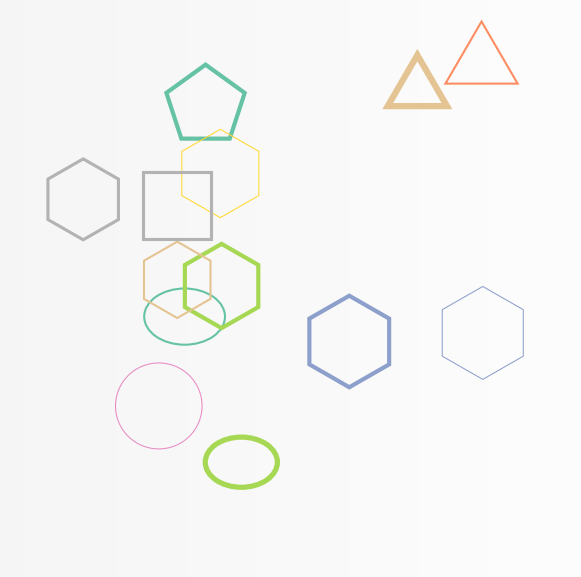[{"shape": "pentagon", "thickness": 2, "radius": 0.35, "center": [0.354, 0.816]}, {"shape": "oval", "thickness": 1, "radius": 0.35, "center": [0.318, 0.451]}, {"shape": "triangle", "thickness": 1, "radius": 0.36, "center": [0.828, 0.89]}, {"shape": "hexagon", "thickness": 0.5, "radius": 0.4, "center": [0.831, 0.423]}, {"shape": "hexagon", "thickness": 2, "radius": 0.4, "center": [0.601, 0.408]}, {"shape": "circle", "thickness": 0.5, "radius": 0.37, "center": [0.273, 0.296]}, {"shape": "hexagon", "thickness": 2, "radius": 0.36, "center": [0.381, 0.504]}, {"shape": "oval", "thickness": 2.5, "radius": 0.31, "center": [0.415, 0.199]}, {"shape": "hexagon", "thickness": 0.5, "radius": 0.38, "center": [0.379, 0.699]}, {"shape": "hexagon", "thickness": 1, "radius": 0.33, "center": [0.305, 0.515]}, {"shape": "triangle", "thickness": 3, "radius": 0.29, "center": [0.718, 0.845]}, {"shape": "square", "thickness": 1.5, "radius": 0.29, "center": [0.305, 0.643]}, {"shape": "hexagon", "thickness": 1.5, "radius": 0.35, "center": [0.143, 0.654]}]